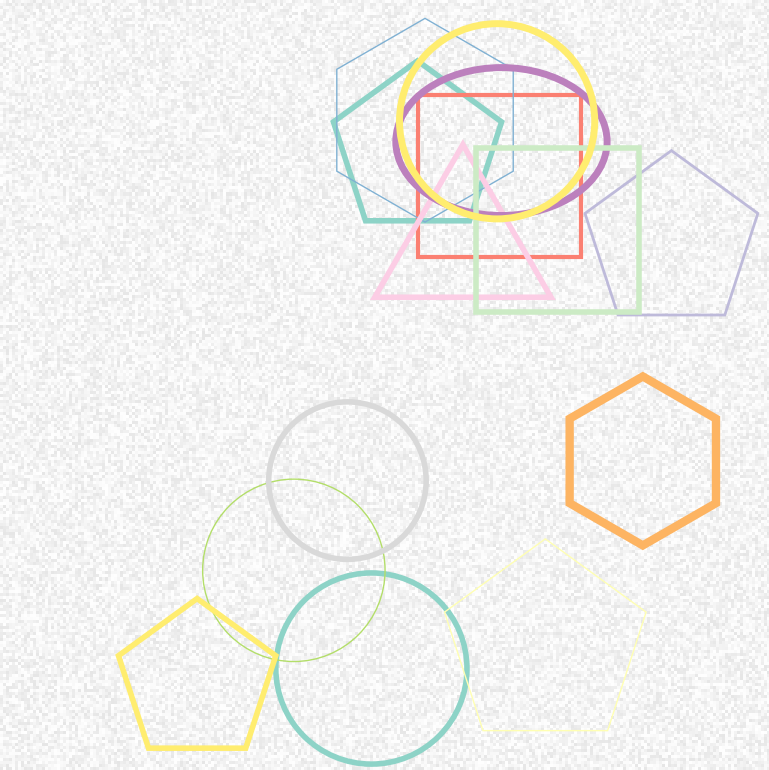[{"shape": "pentagon", "thickness": 2, "radius": 0.57, "center": [0.542, 0.806]}, {"shape": "circle", "thickness": 2, "radius": 0.62, "center": [0.482, 0.132]}, {"shape": "pentagon", "thickness": 0.5, "radius": 0.69, "center": [0.708, 0.162]}, {"shape": "pentagon", "thickness": 1, "radius": 0.59, "center": [0.872, 0.686]}, {"shape": "square", "thickness": 1.5, "radius": 0.53, "center": [0.649, 0.772]}, {"shape": "hexagon", "thickness": 0.5, "radius": 0.66, "center": [0.552, 0.844]}, {"shape": "hexagon", "thickness": 3, "radius": 0.55, "center": [0.835, 0.401]}, {"shape": "circle", "thickness": 0.5, "radius": 0.59, "center": [0.382, 0.259]}, {"shape": "triangle", "thickness": 2, "radius": 0.66, "center": [0.601, 0.68]}, {"shape": "circle", "thickness": 2, "radius": 0.51, "center": [0.451, 0.376]}, {"shape": "oval", "thickness": 2.5, "radius": 0.69, "center": [0.651, 0.816]}, {"shape": "square", "thickness": 2, "radius": 0.53, "center": [0.724, 0.701]}, {"shape": "pentagon", "thickness": 2, "radius": 0.54, "center": [0.256, 0.115]}, {"shape": "circle", "thickness": 2.5, "radius": 0.63, "center": [0.646, 0.842]}]